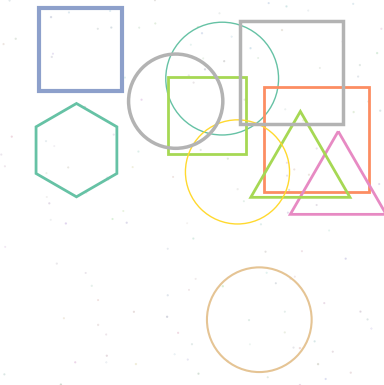[{"shape": "hexagon", "thickness": 2, "radius": 0.61, "center": [0.199, 0.61]}, {"shape": "circle", "thickness": 1, "radius": 0.73, "center": [0.577, 0.796]}, {"shape": "square", "thickness": 2, "radius": 0.68, "center": [0.822, 0.638]}, {"shape": "square", "thickness": 3, "radius": 0.54, "center": [0.208, 0.87]}, {"shape": "triangle", "thickness": 2, "radius": 0.72, "center": [0.879, 0.515]}, {"shape": "triangle", "thickness": 2, "radius": 0.74, "center": [0.78, 0.562]}, {"shape": "square", "thickness": 2, "radius": 0.51, "center": [0.537, 0.7]}, {"shape": "circle", "thickness": 1, "radius": 0.68, "center": [0.617, 0.553]}, {"shape": "circle", "thickness": 1.5, "radius": 0.68, "center": [0.674, 0.17]}, {"shape": "square", "thickness": 2.5, "radius": 0.67, "center": [0.756, 0.811]}, {"shape": "circle", "thickness": 2.5, "radius": 0.61, "center": [0.456, 0.737]}]